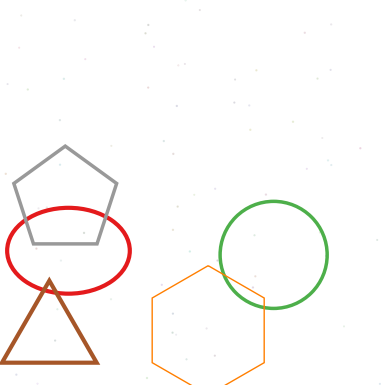[{"shape": "oval", "thickness": 3, "radius": 0.8, "center": [0.178, 0.349]}, {"shape": "circle", "thickness": 2.5, "radius": 0.7, "center": [0.711, 0.338]}, {"shape": "hexagon", "thickness": 1, "radius": 0.84, "center": [0.541, 0.142]}, {"shape": "triangle", "thickness": 3, "radius": 0.71, "center": [0.128, 0.129]}, {"shape": "pentagon", "thickness": 2.5, "radius": 0.7, "center": [0.169, 0.48]}]